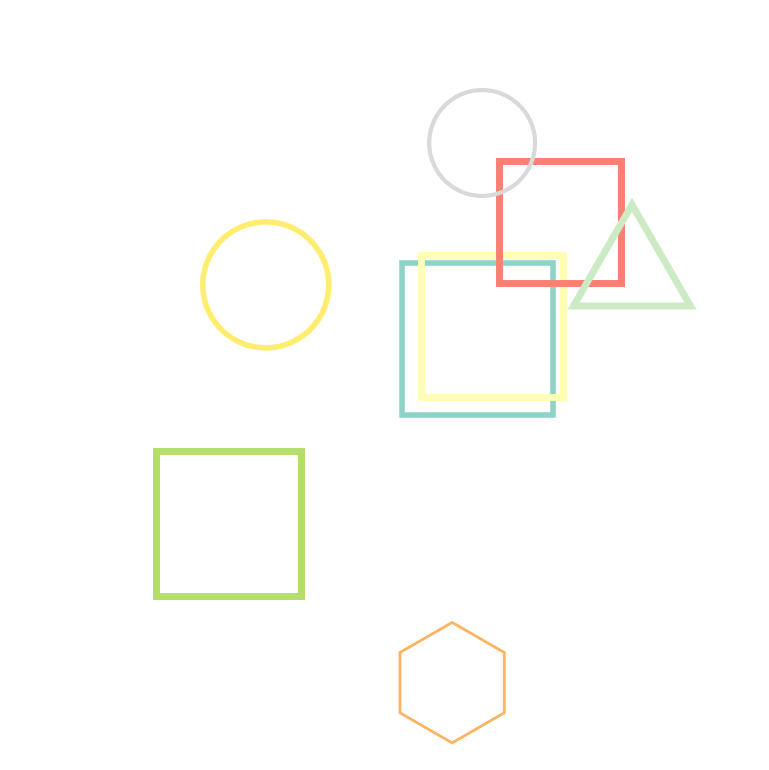[{"shape": "square", "thickness": 2, "radius": 0.49, "center": [0.62, 0.56]}, {"shape": "square", "thickness": 2.5, "radius": 0.46, "center": [0.639, 0.577]}, {"shape": "square", "thickness": 2.5, "radius": 0.4, "center": [0.727, 0.711]}, {"shape": "hexagon", "thickness": 1, "radius": 0.39, "center": [0.587, 0.113]}, {"shape": "square", "thickness": 2.5, "radius": 0.47, "center": [0.297, 0.32]}, {"shape": "circle", "thickness": 1.5, "radius": 0.34, "center": [0.626, 0.814]}, {"shape": "triangle", "thickness": 2.5, "radius": 0.44, "center": [0.821, 0.646]}, {"shape": "circle", "thickness": 2, "radius": 0.41, "center": [0.345, 0.63]}]